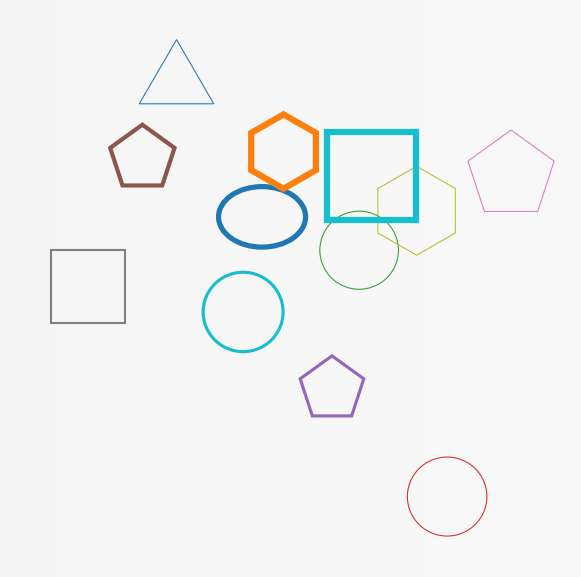[{"shape": "triangle", "thickness": 0.5, "radius": 0.37, "center": [0.304, 0.856]}, {"shape": "oval", "thickness": 2.5, "radius": 0.37, "center": [0.451, 0.624]}, {"shape": "hexagon", "thickness": 3, "radius": 0.32, "center": [0.488, 0.737]}, {"shape": "circle", "thickness": 0.5, "radius": 0.34, "center": [0.618, 0.566]}, {"shape": "circle", "thickness": 0.5, "radius": 0.34, "center": [0.769, 0.139]}, {"shape": "pentagon", "thickness": 1.5, "radius": 0.29, "center": [0.571, 0.325]}, {"shape": "pentagon", "thickness": 2, "radius": 0.29, "center": [0.245, 0.725]}, {"shape": "pentagon", "thickness": 0.5, "radius": 0.39, "center": [0.879, 0.696]}, {"shape": "square", "thickness": 1, "radius": 0.31, "center": [0.152, 0.504]}, {"shape": "hexagon", "thickness": 0.5, "radius": 0.38, "center": [0.717, 0.634]}, {"shape": "circle", "thickness": 1.5, "radius": 0.34, "center": [0.418, 0.459]}, {"shape": "square", "thickness": 3, "radius": 0.38, "center": [0.64, 0.694]}]